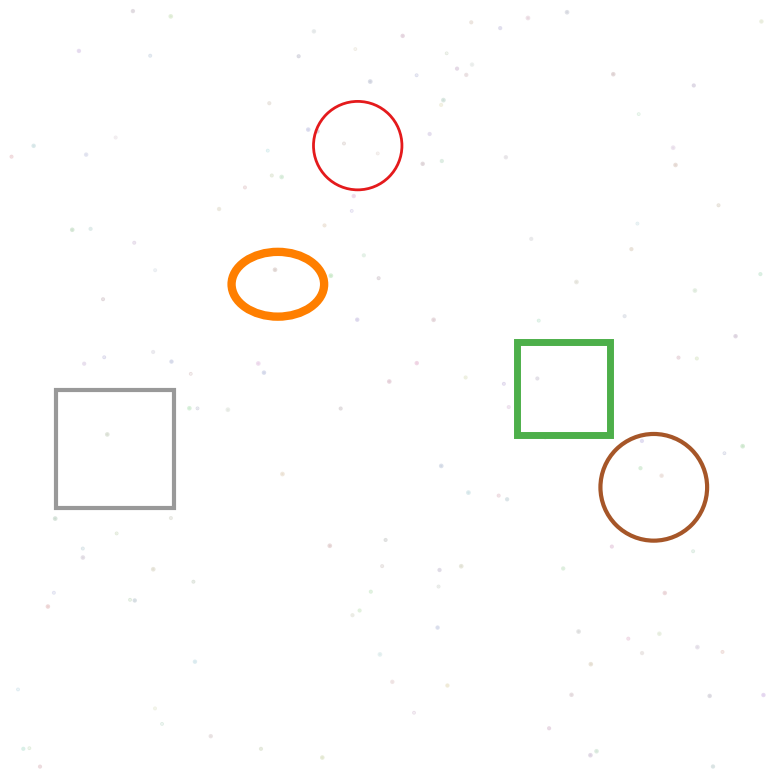[{"shape": "circle", "thickness": 1, "radius": 0.29, "center": [0.465, 0.811]}, {"shape": "square", "thickness": 2.5, "radius": 0.3, "center": [0.732, 0.496]}, {"shape": "oval", "thickness": 3, "radius": 0.3, "center": [0.361, 0.631]}, {"shape": "circle", "thickness": 1.5, "radius": 0.35, "center": [0.849, 0.367]}, {"shape": "square", "thickness": 1.5, "radius": 0.38, "center": [0.15, 0.416]}]